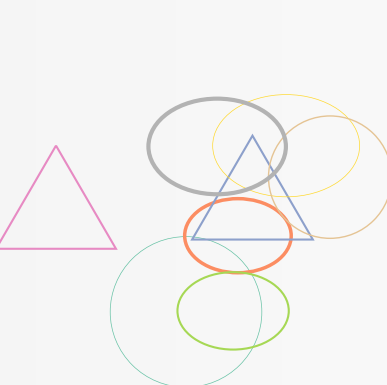[{"shape": "circle", "thickness": 0.5, "radius": 0.98, "center": [0.48, 0.19]}, {"shape": "oval", "thickness": 2.5, "radius": 0.69, "center": [0.614, 0.388]}, {"shape": "triangle", "thickness": 1.5, "radius": 0.9, "center": [0.652, 0.468]}, {"shape": "triangle", "thickness": 1.5, "radius": 0.89, "center": [0.145, 0.443]}, {"shape": "oval", "thickness": 1.5, "radius": 0.72, "center": [0.602, 0.193]}, {"shape": "oval", "thickness": 0.5, "radius": 0.95, "center": [0.738, 0.622]}, {"shape": "circle", "thickness": 1, "radius": 0.79, "center": [0.852, 0.54]}, {"shape": "oval", "thickness": 3, "radius": 0.89, "center": [0.56, 0.62]}]